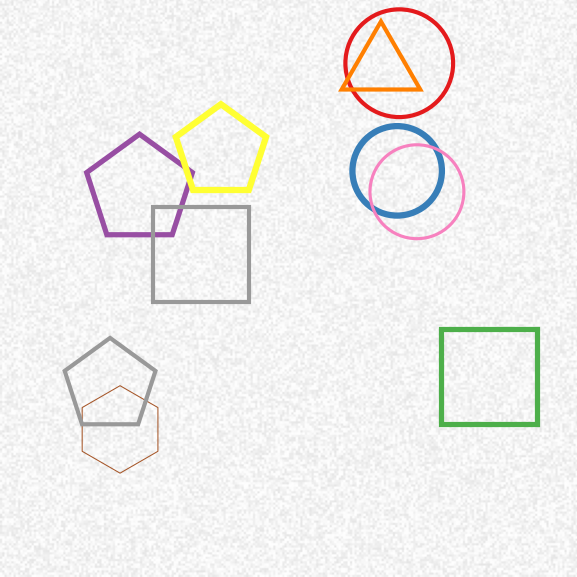[{"shape": "circle", "thickness": 2, "radius": 0.47, "center": [0.691, 0.89]}, {"shape": "circle", "thickness": 3, "radius": 0.39, "center": [0.688, 0.703]}, {"shape": "square", "thickness": 2.5, "radius": 0.41, "center": [0.847, 0.347]}, {"shape": "pentagon", "thickness": 2.5, "radius": 0.48, "center": [0.242, 0.671]}, {"shape": "triangle", "thickness": 2, "radius": 0.39, "center": [0.66, 0.883]}, {"shape": "pentagon", "thickness": 3, "radius": 0.41, "center": [0.383, 0.737]}, {"shape": "hexagon", "thickness": 0.5, "radius": 0.38, "center": [0.208, 0.256]}, {"shape": "circle", "thickness": 1.5, "radius": 0.41, "center": [0.722, 0.667]}, {"shape": "square", "thickness": 2, "radius": 0.41, "center": [0.348, 0.559]}, {"shape": "pentagon", "thickness": 2, "radius": 0.41, "center": [0.191, 0.331]}]